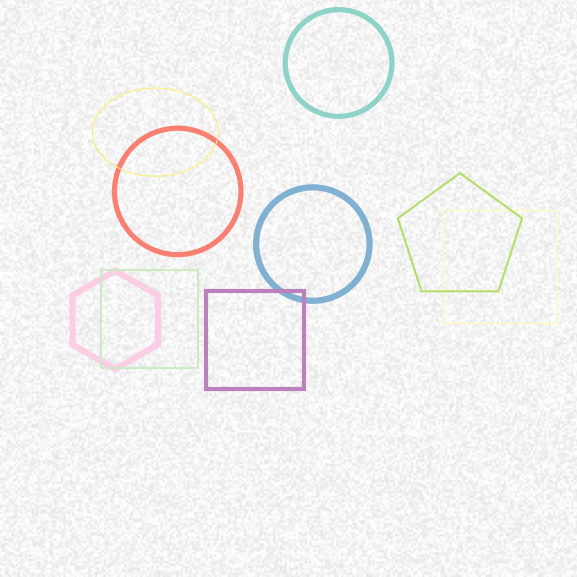[{"shape": "circle", "thickness": 2.5, "radius": 0.46, "center": [0.586, 0.89]}, {"shape": "square", "thickness": 0.5, "radius": 0.49, "center": [0.865, 0.537]}, {"shape": "circle", "thickness": 2.5, "radius": 0.55, "center": [0.308, 0.668]}, {"shape": "circle", "thickness": 3, "radius": 0.49, "center": [0.542, 0.577]}, {"shape": "pentagon", "thickness": 1, "radius": 0.57, "center": [0.796, 0.586]}, {"shape": "hexagon", "thickness": 3, "radius": 0.43, "center": [0.2, 0.445]}, {"shape": "square", "thickness": 2, "radius": 0.42, "center": [0.441, 0.411]}, {"shape": "square", "thickness": 1, "radius": 0.42, "center": [0.259, 0.447]}, {"shape": "oval", "thickness": 0.5, "radius": 0.55, "center": [0.269, 0.77]}]